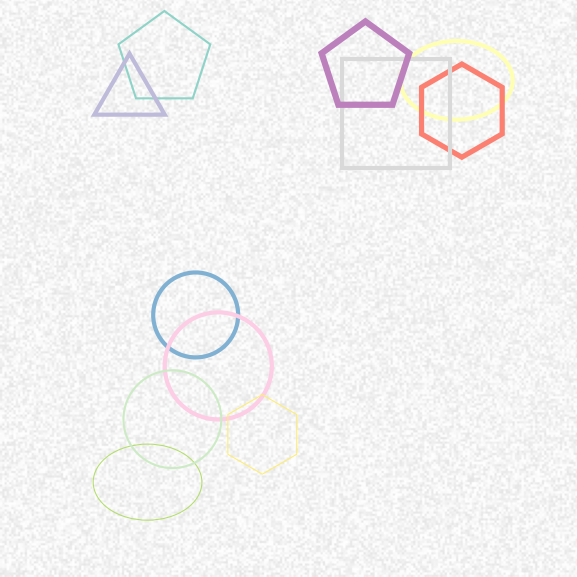[{"shape": "pentagon", "thickness": 1, "radius": 0.42, "center": [0.285, 0.896]}, {"shape": "oval", "thickness": 2, "radius": 0.49, "center": [0.79, 0.86]}, {"shape": "triangle", "thickness": 2, "radius": 0.35, "center": [0.224, 0.836]}, {"shape": "hexagon", "thickness": 2.5, "radius": 0.4, "center": [0.8, 0.808]}, {"shape": "circle", "thickness": 2, "radius": 0.37, "center": [0.339, 0.454]}, {"shape": "oval", "thickness": 0.5, "radius": 0.47, "center": [0.256, 0.164]}, {"shape": "circle", "thickness": 2, "radius": 0.46, "center": [0.378, 0.366]}, {"shape": "square", "thickness": 2, "radius": 0.47, "center": [0.686, 0.803]}, {"shape": "pentagon", "thickness": 3, "radius": 0.4, "center": [0.633, 0.882]}, {"shape": "circle", "thickness": 1, "radius": 0.42, "center": [0.298, 0.273]}, {"shape": "hexagon", "thickness": 0.5, "radius": 0.34, "center": [0.454, 0.247]}]